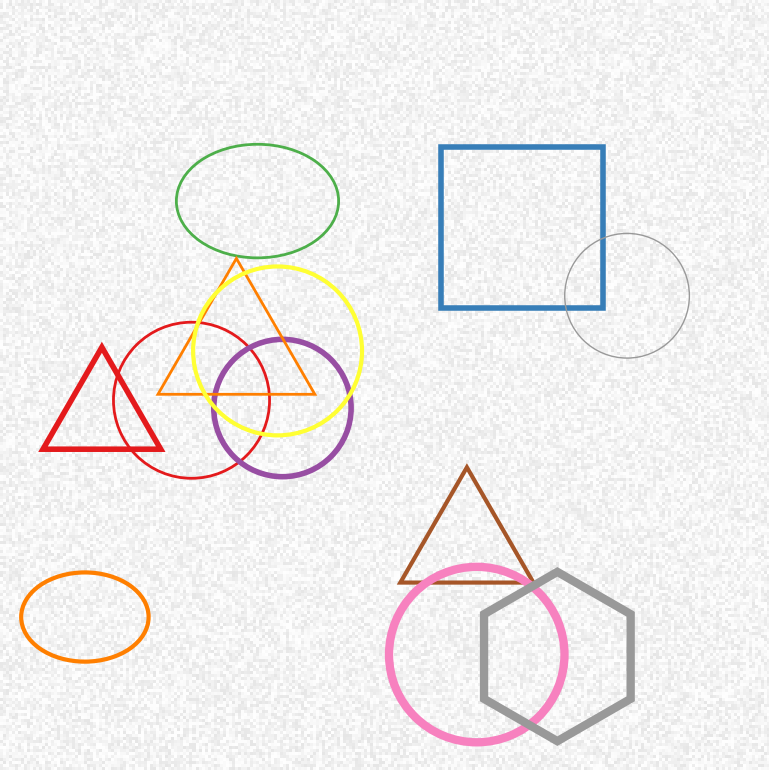[{"shape": "triangle", "thickness": 2, "radius": 0.44, "center": [0.132, 0.461]}, {"shape": "circle", "thickness": 1, "radius": 0.51, "center": [0.249, 0.48]}, {"shape": "square", "thickness": 2, "radius": 0.52, "center": [0.678, 0.705]}, {"shape": "oval", "thickness": 1, "radius": 0.53, "center": [0.334, 0.739]}, {"shape": "circle", "thickness": 2, "radius": 0.45, "center": [0.367, 0.47]}, {"shape": "oval", "thickness": 1.5, "radius": 0.41, "center": [0.11, 0.199]}, {"shape": "triangle", "thickness": 1, "radius": 0.59, "center": [0.307, 0.547]}, {"shape": "circle", "thickness": 1.5, "radius": 0.55, "center": [0.36, 0.544]}, {"shape": "triangle", "thickness": 1.5, "radius": 0.5, "center": [0.606, 0.293]}, {"shape": "circle", "thickness": 3, "radius": 0.57, "center": [0.619, 0.15]}, {"shape": "circle", "thickness": 0.5, "radius": 0.4, "center": [0.814, 0.616]}, {"shape": "hexagon", "thickness": 3, "radius": 0.55, "center": [0.724, 0.147]}]